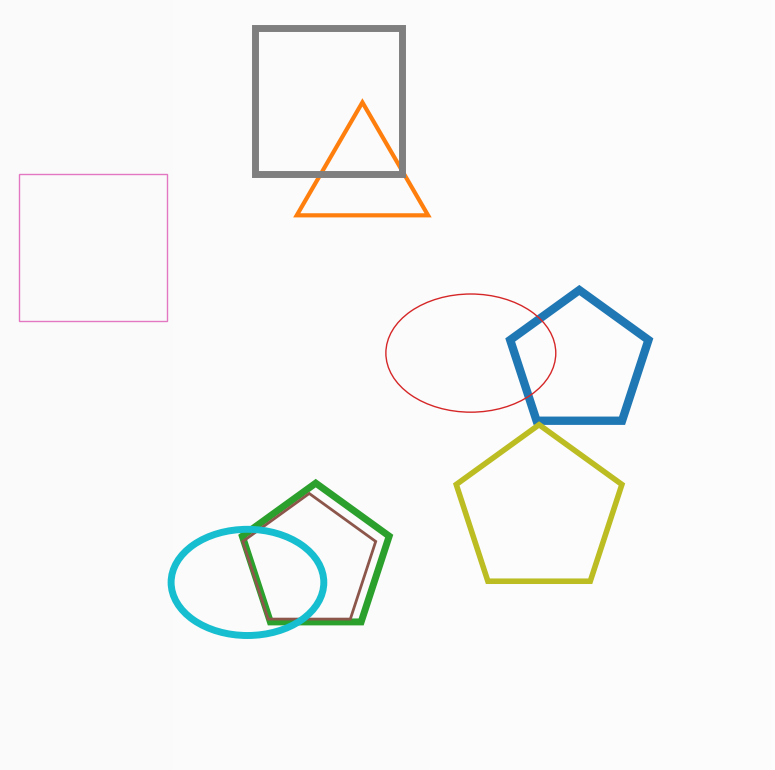[{"shape": "pentagon", "thickness": 3, "radius": 0.47, "center": [0.748, 0.529]}, {"shape": "triangle", "thickness": 1.5, "radius": 0.49, "center": [0.468, 0.769]}, {"shape": "pentagon", "thickness": 2.5, "radius": 0.5, "center": [0.407, 0.273]}, {"shape": "oval", "thickness": 0.5, "radius": 0.55, "center": [0.608, 0.541]}, {"shape": "pentagon", "thickness": 1, "radius": 0.45, "center": [0.399, 0.269]}, {"shape": "square", "thickness": 0.5, "radius": 0.48, "center": [0.12, 0.679]}, {"shape": "square", "thickness": 2.5, "radius": 0.47, "center": [0.424, 0.869]}, {"shape": "pentagon", "thickness": 2, "radius": 0.56, "center": [0.696, 0.336]}, {"shape": "oval", "thickness": 2.5, "radius": 0.49, "center": [0.319, 0.244]}]